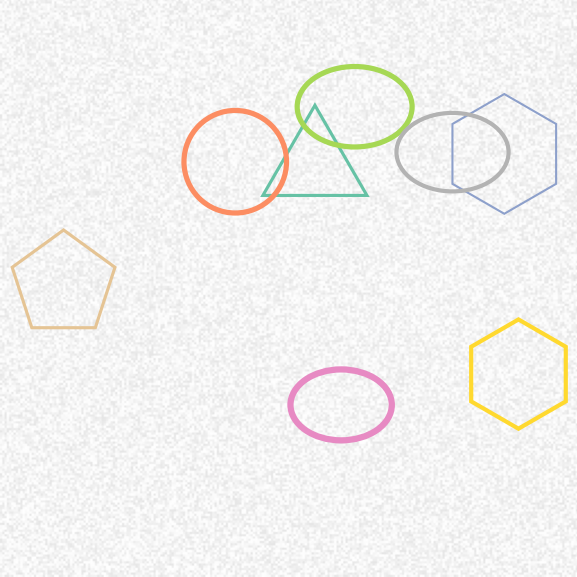[{"shape": "triangle", "thickness": 1.5, "radius": 0.52, "center": [0.545, 0.713]}, {"shape": "circle", "thickness": 2.5, "radius": 0.44, "center": [0.407, 0.719]}, {"shape": "hexagon", "thickness": 1, "radius": 0.52, "center": [0.873, 0.733]}, {"shape": "oval", "thickness": 3, "radius": 0.44, "center": [0.591, 0.298]}, {"shape": "oval", "thickness": 2.5, "radius": 0.5, "center": [0.614, 0.814]}, {"shape": "hexagon", "thickness": 2, "radius": 0.47, "center": [0.898, 0.351]}, {"shape": "pentagon", "thickness": 1.5, "radius": 0.47, "center": [0.11, 0.507]}, {"shape": "oval", "thickness": 2, "radius": 0.49, "center": [0.784, 0.736]}]